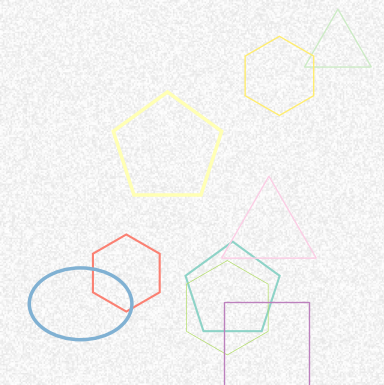[{"shape": "pentagon", "thickness": 1.5, "radius": 0.64, "center": [0.604, 0.244]}, {"shape": "pentagon", "thickness": 2.5, "radius": 0.74, "center": [0.435, 0.613]}, {"shape": "hexagon", "thickness": 1.5, "radius": 0.5, "center": [0.328, 0.291]}, {"shape": "oval", "thickness": 2.5, "radius": 0.67, "center": [0.209, 0.211]}, {"shape": "hexagon", "thickness": 0.5, "radius": 0.61, "center": [0.59, 0.201]}, {"shape": "triangle", "thickness": 1, "radius": 0.71, "center": [0.699, 0.4]}, {"shape": "square", "thickness": 1, "radius": 0.55, "center": [0.693, 0.107]}, {"shape": "triangle", "thickness": 1, "radius": 0.5, "center": [0.878, 0.876]}, {"shape": "hexagon", "thickness": 1, "radius": 0.51, "center": [0.726, 0.803]}]